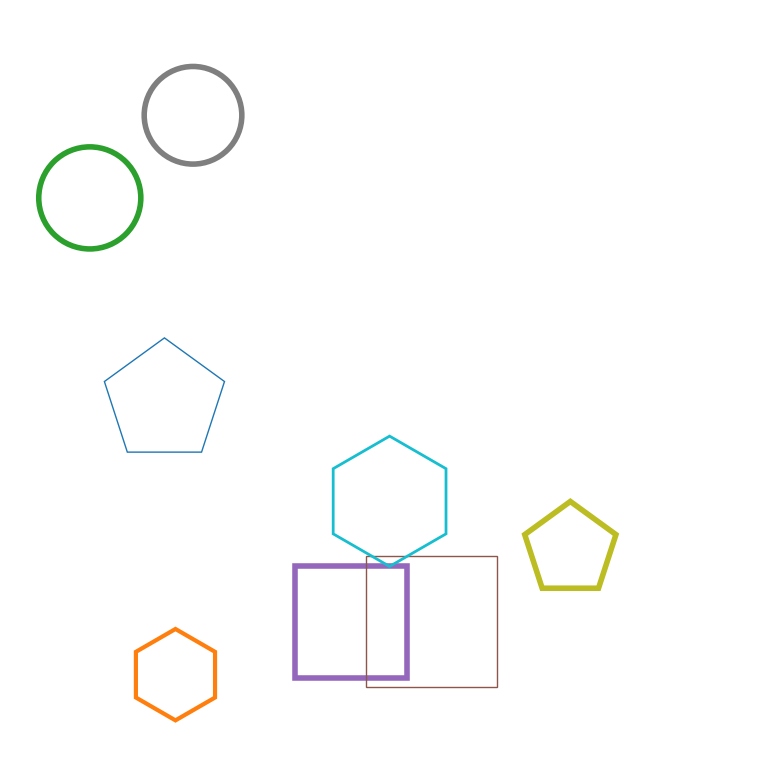[{"shape": "pentagon", "thickness": 0.5, "radius": 0.41, "center": [0.214, 0.479]}, {"shape": "hexagon", "thickness": 1.5, "radius": 0.3, "center": [0.228, 0.124]}, {"shape": "circle", "thickness": 2, "radius": 0.33, "center": [0.117, 0.743]}, {"shape": "square", "thickness": 2, "radius": 0.36, "center": [0.456, 0.192]}, {"shape": "square", "thickness": 0.5, "radius": 0.43, "center": [0.56, 0.193]}, {"shape": "circle", "thickness": 2, "radius": 0.32, "center": [0.251, 0.85]}, {"shape": "pentagon", "thickness": 2, "radius": 0.31, "center": [0.741, 0.286]}, {"shape": "hexagon", "thickness": 1, "radius": 0.42, "center": [0.506, 0.349]}]